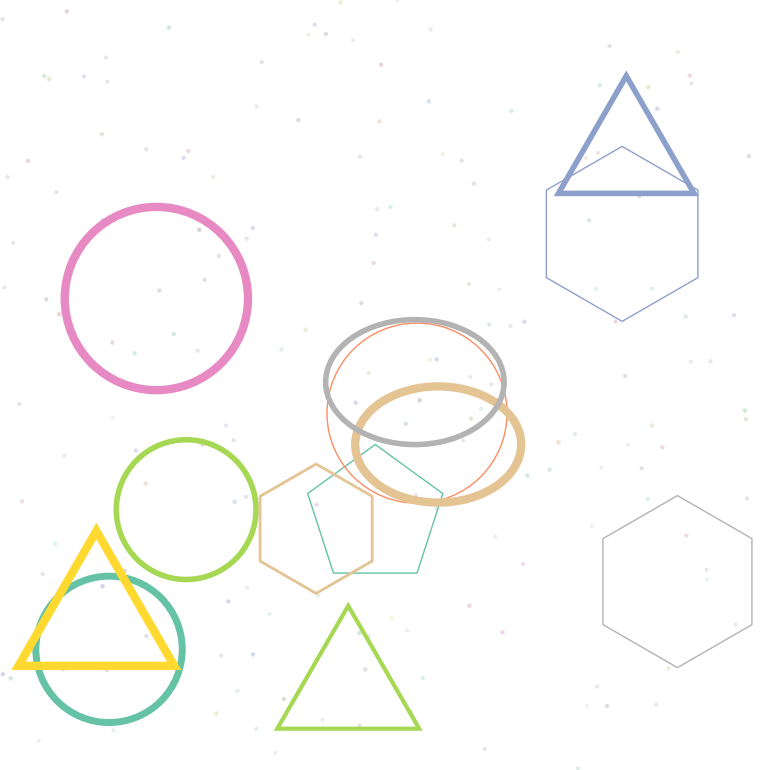[{"shape": "circle", "thickness": 2.5, "radius": 0.48, "center": [0.142, 0.157]}, {"shape": "pentagon", "thickness": 0.5, "radius": 0.46, "center": [0.487, 0.33]}, {"shape": "circle", "thickness": 0.5, "radius": 0.58, "center": [0.542, 0.463]}, {"shape": "triangle", "thickness": 2, "radius": 0.51, "center": [0.813, 0.8]}, {"shape": "hexagon", "thickness": 0.5, "radius": 0.57, "center": [0.808, 0.696]}, {"shape": "circle", "thickness": 3, "radius": 0.59, "center": [0.203, 0.612]}, {"shape": "triangle", "thickness": 1.5, "radius": 0.53, "center": [0.452, 0.107]}, {"shape": "circle", "thickness": 2, "radius": 0.45, "center": [0.242, 0.338]}, {"shape": "triangle", "thickness": 3, "radius": 0.58, "center": [0.125, 0.194]}, {"shape": "oval", "thickness": 3, "radius": 0.54, "center": [0.569, 0.423]}, {"shape": "hexagon", "thickness": 1, "radius": 0.42, "center": [0.411, 0.313]}, {"shape": "oval", "thickness": 2, "radius": 0.58, "center": [0.539, 0.504]}, {"shape": "hexagon", "thickness": 0.5, "radius": 0.56, "center": [0.88, 0.245]}]